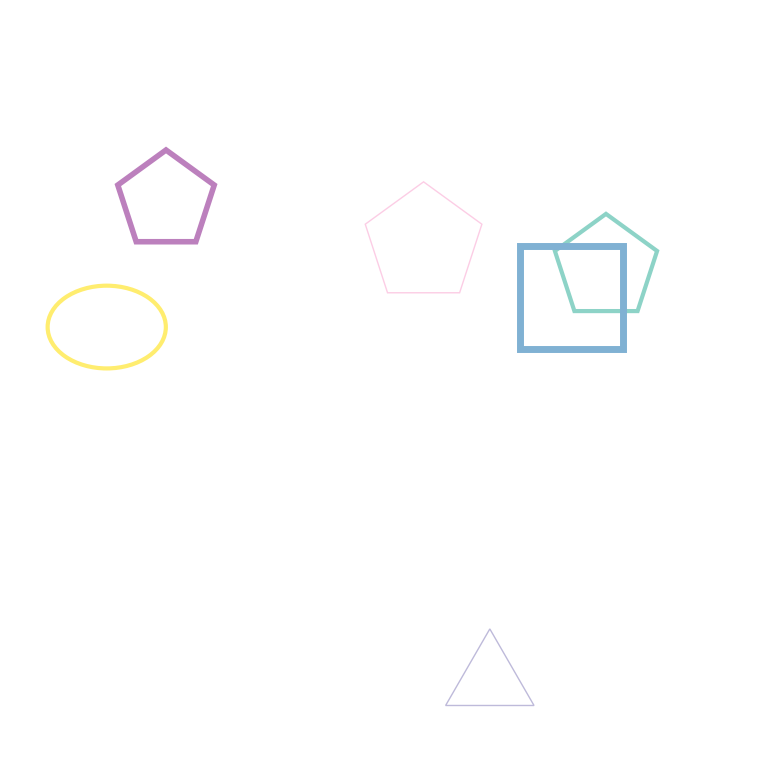[{"shape": "pentagon", "thickness": 1.5, "radius": 0.35, "center": [0.787, 0.652]}, {"shape": "triangle", "thickness": 0.5, "radius": 0.33, "center": [0.636, 0.117]}, {"shape": "square", "thickness": 2.5, "radius": 0.33, "center": [0.742, 0.614]}, {"shape": "pentagon", "thickness": 0.5, "radius": 0.4, "center": [0.55, 0.684]}, {"shape": "pentagon", "thickness": 2, "radius": 0.33, "center": [0.216, 0.739]}, {"shape": "oval", "thickness": 1.5, "radius": 0.38, "center": [0.139, 0.575]}]